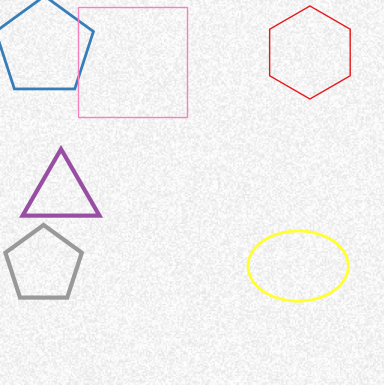[{"shape": "hexagon", "thickness": 1, "radius": 0.6, "center": [0.805, 0.864]}, {"shape": "pentagon", "thickness": 2, "radius": 0.67, "center": [0.116, 0.877]}, {"shape": "triangle", "thickness": 3, "radius": 0.58, "center": [0.159, 0.498]}, {"shape": "oval", "thickness": 2, "radius": 0.65, "center": [0.774, 0.309]}, {"shape": "square", "thickness": 1, "radius": 0.71, "center": [0.344, 0.839]}, {"shape": "pentagon", "thickness": 3, "radius": 0.52, "center": [0.113, 0.311]}]